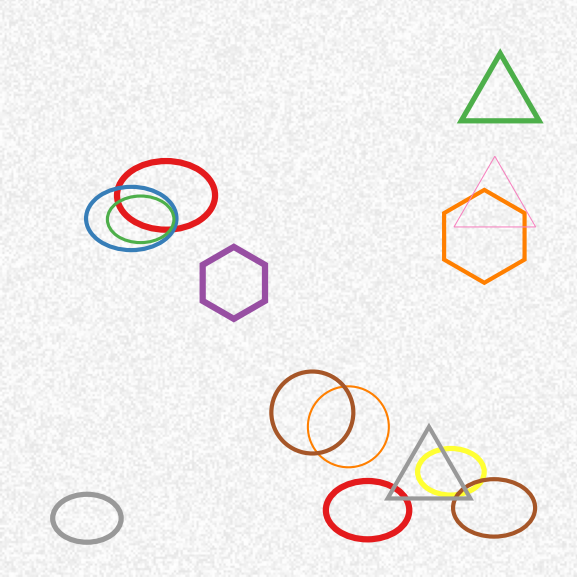[{"shape": "oval", "thickness": 3, "radius": 0.36, "center": [0.636, 0.116]}, {"shape": "oval", "thickness": 3, "radius": 0.42, "center": [0.288, 0.661]}, {"shape": "oval", "thickness": 2, "radius": 0.39, "center": [0.227, 0.621]}, {"shape": "oval", "thickness": 1.5, "radius": 0.29, "center": [0.244, 0.619]}, {"shape": "triangle", "thickness": 2.5, "radius": 0.39, "center": [0.866, 0.829]}, {"shape": "hexagon", "thickness": 3, "radius": 0.31, "center": [0.405, 0.509]}, {"shape": "circle", "thickness": 1, "radius": 0.35, "center": [0.603, 0.26]}, {"shape": "hexagon", "thickness": 2, "radius": 0.4, "center": [0.839, 0.59]}, {"shape": "oval", "thickness": 2.5, "radius": 0.29, "center": [0.781, 0.182]}, {"shape": "circle", "thickness": 2, "radius": 0.35, "center": [0.541, 0.285]}, {"shape": "oval", "thickness": 2, "radius": 0.36, "center": [0.856, 0.12]}, {"shape": "triangle", "thickness": 0.5, "radius": 0.41, "center": [0.857, 0.647]}, {"shape": "triangle", "thickness": 2, "radius": 0.41, "center": [0.743, 0.177]}, {"shape": "oval", "thickness": 2.5, "radius": 0.3, "center": [0.151, 0.102]}]